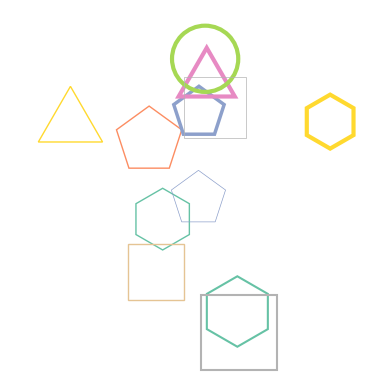[{"shape": "hexagon", "thickness": 1.5, "radius": 0.46, "center": [0.616, 0.191]}, {"shape": "hexagon", "thickness": 1, "radius": 0.4, "center": [0.422, 0.431]}, {"shape": "pentagon", "thickness": 1, "radius": 0.45, "center": [0.387, 0.635]}, {"shape": "pentagon", "thickness": 0.5, "radius": 0.37, "center": [0.515, 0.484]}, {"shape": "pentagon", "thickness": 2.5, "radius": 0.34, "center": [0.517, 0.707]}, {"shape": "triangle", "thickness": 3, "radius": 0.42, "center": [0.537, 0.791]}, {"shape": "circle", "thickness": 3, "radius": 0.43, "center": [0.533, 0.847]}, {"shape": "hexagon", "thickness": 3, "radius": 0.35, "center": [0.858, 0.684]}, {"shape": "triangle", "thickness": 1, "radius": 0.48, "center": [0.183, 0.679]}, {"shape": "square", "thickness": 1, "radius": 0.36, "center": [0.406, 0.292]}, {"shape": "square", "thickness": 0.5, "radius": 0.4, "center": [0.558, 0.72]}, {"shape": "square", "thickness": 1.5, "radius": 0.49, "center": [0.62, 0.136]}]